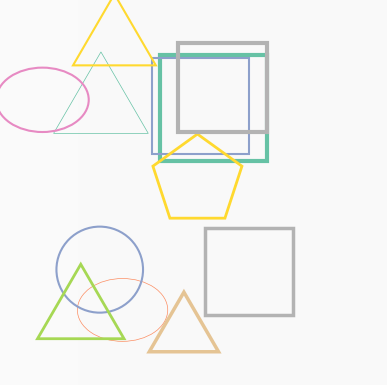[{"shape": "square", "thickness": 3, "radius": 0.69, "center": [0.55, 0.72]}, {"shape": "triangle", "thickness": 0.5, "radius": 0.71, "center": [0.26, 0.724]}, {"shape": "oval", "thickness": 0.5, "radius": 0.58, "center": [0.316, 0.195]}, {"shape": "square", "thickness": 1.5, "radius": 0.63, "center": [0.517, 0.725]}, {"shape": "circle", "thickness": 1.5, "radius": 0.56, "center": [0.257, 0.3]}, {"shape": "oval", "thickness": 1.5, "radius": 0.6, "center": [0.11, 0.741]}, {"shape": "triangle", "thickness": 2, "radius": 0.64, "center": [0.208, 0.185]}, {"shape": "triangle", "thickness": 1.5, "radius": 0.62, "center": [0.295, 0.892]}, {"shape": "pentagon", "thickness": 2, "radius": 0.6, "center": [0.509, 0.531]}, {"shape": "triangle", "thickness": 2.5, "radius": 0.52, "center": [0.475, 0.138]}, {"shape": "square", "thickness": 2.5, "radius": 0.56, "center": [0.642, 0.295]}, {"shape": "square", "thickness": 3, "radius": 0.58, "center": [0.574, 0.773]}]